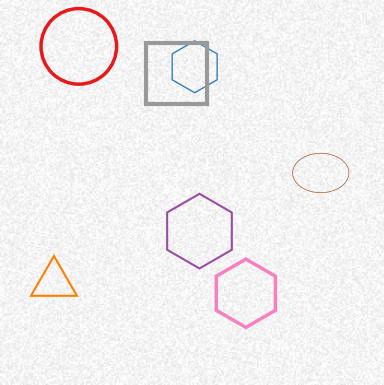[{"shape": "circle", "thickness": 2.5, "radius": 0.49, "center": [0.205, 0.88]}, {"shape": "hexagon", "thickness": 1, "radius": 0.34, "center": [0.506, 0.826]}, {"shape": "hexagon", "thickness": 1.5, "radius": 0.48, "center": [0.518, 0.4]}, {"shape": "triangle", "thickness": 1.5, "radius": 0.34, "center": [0.14, 0.266]}, {"shape": "oval", "thickness": 0.5, "radius": 0.37, "center": [0.833, 0.551]}, {"shape": "hexagon", "thickness": 2.5, "radius": 0.44, "center": [0.639, 0.238]}, {"shape": "square", "thickness": 3, "radius": 0.4, "center": [0.459, 0.809]}]